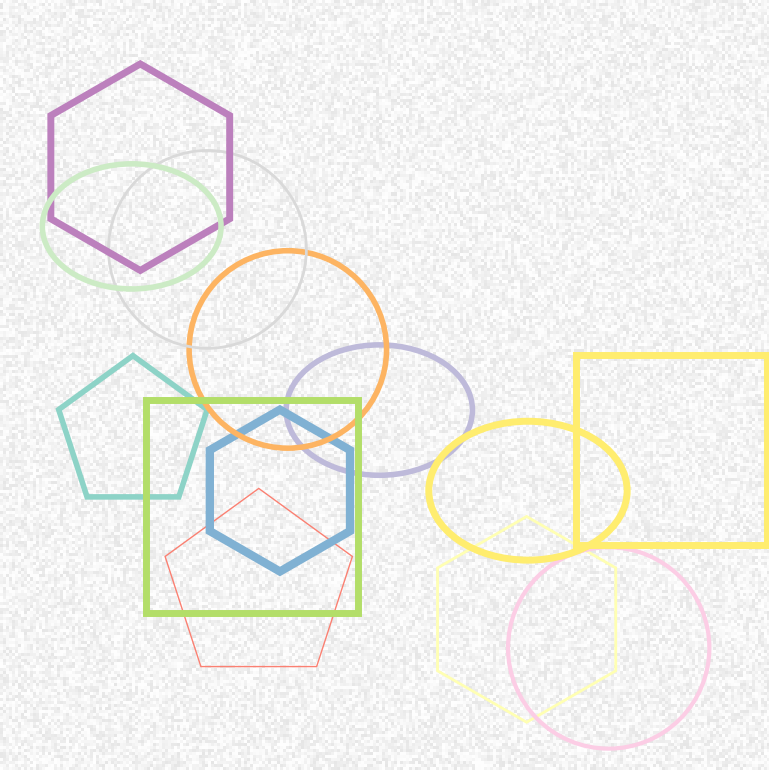[{"shape": "pentagon", "thickness": 2, "radius": 0.51, "center": [0.173, 0.437]}, {"shape": "hexagon", "thickness": 1, "radius": 0.67, "center": [0.684, 0.196]}, {"shape": "oval", "thickness": 2, "radius": 0.6, "center": [0.493, 0.467]}, {"shape": "pentagon", "thickness": 0.5, "radius": 0.64, "center": [0.336, 0.238]}, {"shape": "hexagon", "thickness": 3, "radius": 0.53, "center": [0.364, 0.363]}, {"shape": "circle", "thickness": 2, "radius": 0.64, "center": [0.374, 0.546]}, {"shape": "square", "thickness": 2.5, "radius": 0.69, "center": [0.327, 0.342]}, {"shape": "circle", "thickness": 1.5, "radius": 0.65, "center": [0.791, 0.158]}, {"shape": "circle", "thickness": 1, "radius": 0.64, "center": [0.269, 0.676]}, {"shape": "hexagon", "thickness": 2.5, "radius": 0.67, "center": [0.182, 0.783]}, {"shape": "oval", "thickness": 2, "radius": 0.58, "center": [0.171, 0.706]}, {"shape": "oval", "thickness": 2.5, "radius": 0.64, "center": [0.686, 0.363]}, {"shape": "square", "thickness": 2.5, "radius": 0.62, "center": [0.872, 0.416]}]